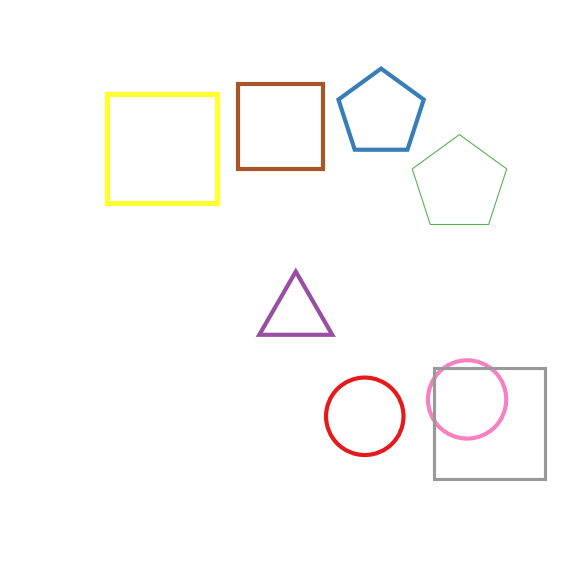[{"shape": "circle", "thickness": 2, "radius": 0.34, "center": [0.632, 0.278]}, {"shape": "pentagon", "thickness": 2, "radius": 0.39, "center": [0.66, 0.803]}, {"shape": "pentagon", "thickness": 0.5, "radius": 0.43, "center": [0.796, 0.68]}, {"shape": "triangle", "thickness": 2, "radius": 0.36, "center": [0.512, 0.456]}, {"shape": "square", "thickness": 2.5, "radius": 0.47, "center": [0.28, 0.742]}, {"shape": "square", "thickness": 2, "radius": 0.37, "center": [0.485, 0.78]}, {"shape": "circle", "thickness": 2, "radius": 0.34, "center": [0.809, 0.307]}, {"shape": "square", "thickness": 1.5, "radius": 0.48, "center": [0.848, 0.266]}]